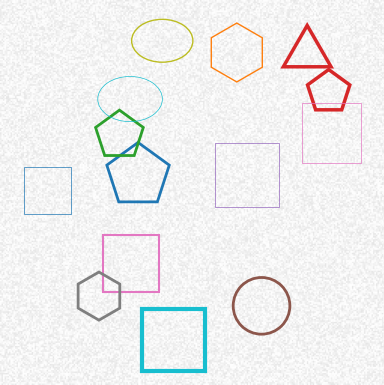[{"shape": "square", "thickness": 0.5, "radius": 0.3, "center": [0.123, 0.505]}, {"shape": "pentagon", "thickness": 2, "radius": 0.43, "center": [0.359, 0.545]}, {"shape": "hexagon", "thickness": 1, "radius": 0.38, "center": [0.615, 0.864]}, {"shape": "pentagon", "thickness": 2, "radius": 0.33, "center": [0.31, 0.649]}, {"shape": "triangle", "thickness": 2.5, "radius": 0.36, "center": [0.798, 0.862]}, {"shape": "pentagon", "thickness": 2.5, "radius": 0.29, "center": [0.854, 0.762]}, {"shape": "square", "thickness": 0.5, "radius": 0.41, "center": [0.641, 0.546]}, {"shape": "circle", "thickness": 2, "radius": 0.37, "center": [0.679, 0.206]}, {"shape": "square", "thickness": 1.5, "radius": 0.37, "center": [0.34, 0.315]}, {"shape": "square", "thickness": 0.5, "radius": 0.38, "center": [0.861, 0.655]}, {"shape": "hexagon", "thickness": 2, "radius": 0.31, "center": [0.257, 0.231]}, {"shape": "oval", "thickness": 1, "radius": 0.4, "center": [0.421, 0.894]}, {"shape": "square", "thickness": 3, "radius": 0.4, "center": [0.451, 0.117]}, {"shape": "oval", "thickness": 0.5, "radius": 0.42, "center": [0.338, 0.743]}]